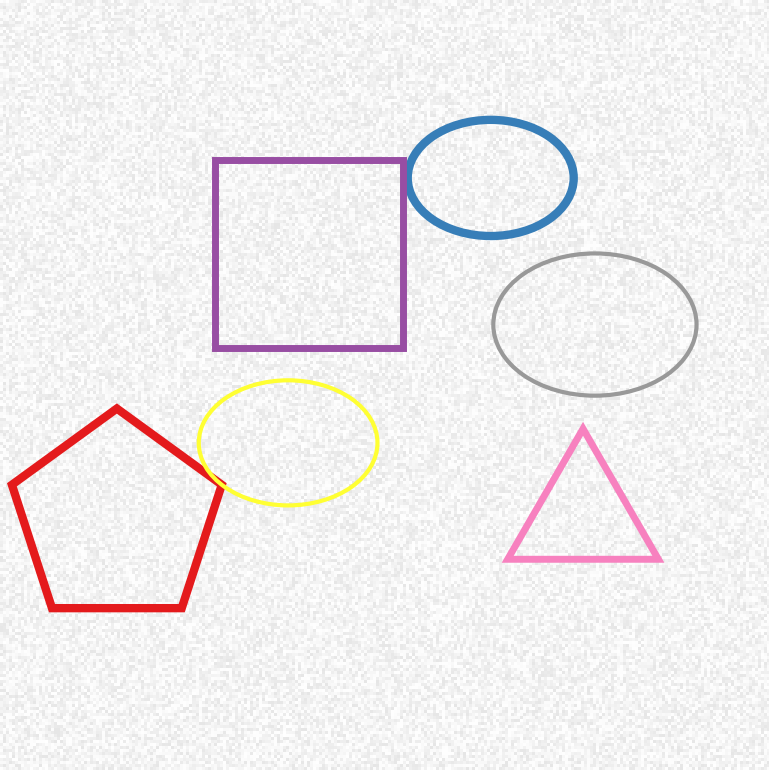[{"shape": "pentagon", "thickness": 3, "radius": 0.72, "center": [0.152, 0.326]}, {"shape": "oval", "thickness": 3, "radius": 0.54, "center": [0.637, 0.769]}, {"shape": "square", "thickness": 2.5, "radius": 0.61, "center": [0.401, 0.67]}, {"shape": "oval", "thickness": 1.5, "radius": 0.58, "center": [0.374, 0.425]}, {"shape": "triangle", "thickness": 2.5, "radius": 0.56, "center": [0.757, 0.33]}, {"shape": "oval", "thickness": 1.5, "radius": 0.66, "center": [0.773, 0.578]}]